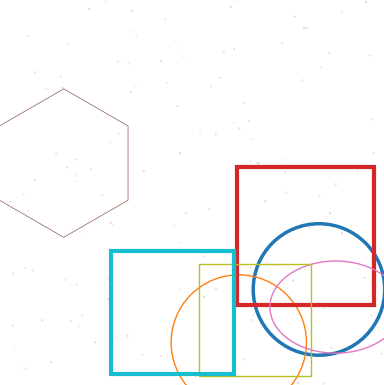[{"shape": "circle", "thickness": 2.5, "radius": 0.85, "center": [0.828, 0.248]}, {"shape": "circle", "thickness": 1, "radius": 0.88, "center": [0.62, 0.11]}, {"shape": "square", "thickness": 3, "radius": 0.89, "center": [0.793, 0.386]}, {"shape": "hexagon", "thickness": 0.5, "radius": 0.96, "center": [0.166, 0.576]}, {"shape": "oval", "thickness": 1, "radius": 0.85, "center": [0.872, 0.202]}, {"shape": "square", "thickness": 1, "radius": 0.73, "center": [0.661, 0.17]}, {"shape": "square", "thickness": 3, "radius": 0.8, "center": [0.448, 0.188]}]